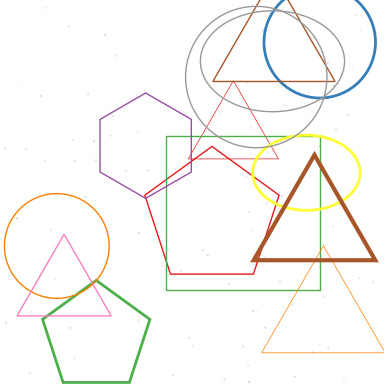[{"shape": "pentagon", "thickness": 1, "radius": 0.92, "center": [0.551, 0.436]}, {"shape": "triangle", "thickness": 0.5, "radius": 0.68, "center": [0.606, 0.655]}, {"shape": "circle", "thickness": 2, "radius": 0.72, "center": [0.83, 0.89]}, {"shape": "square", "thickness": 1, "radius": 1.0, "center": [0.632, 0.447]}, {"shape": "pentagon", "thickness": 2, "radius": 0.73, "center": [0.25, 0.125]}, {"shape": "hexagon", "thickness": 1, "radius": 0.68, "center": [0.378, 0.622]}, {"shape": "triangle", "thickness": 0.5, "radius": 0.93, "center": [0.84, 0.176]}, {"shape": "circle", "thickness": 1, "radius": 0.68, "center": [0.148, 0.361]}, {"shape": "oval", "thickness": 2, "radius": 0.7, "center": [0.796, 0.551]}, {"shape": "triangle", "thickness": 3, "radius": 0.91, "center": [0.817, 0.415]}, {"shape": "triangle", "thickness": 1, "radius": 0.92, "center": [0.712, 0.88]}, {"shape": "triangle", "thickness": 1, "radius": 0.71, "center": [0.167, 0.25]}, {"shape": "circle", "thickness": 1, "radius": 0.92, "center": [0.666, 0.8]}, {"shape": "oval", "thickness": 1, "radius": 0.94, "center": [0.708, 0.841]}]